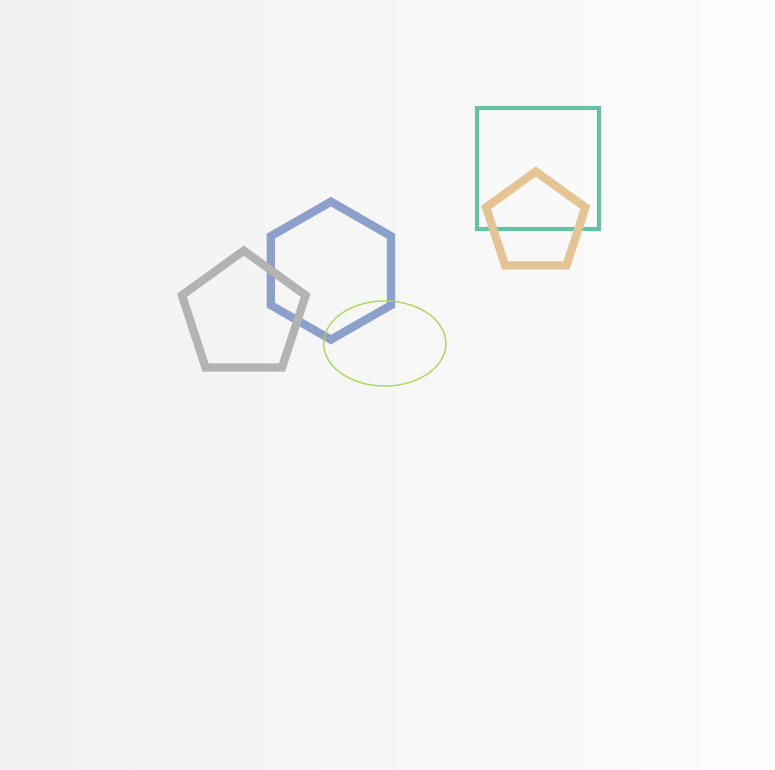[{"shape": "square", "thickness": 1.5, "radius": 0.39, "center": [0.694, 0.781]}, {"shape": "hexagon", "thickness": 3, "radius": 0.45, "center": [0.427, 0.649]}, {"shape": "oval", "thickness": 0.5, "radius": 0.39, "center": [0.496, 0.554]}, {"shape": "pentagon", "thickness": 3, "radius": 0.34, "center": [0.691, 0.71]}, {"shape": "pentagon", "thickness": 3, "radius": 0.42, "center": [0.315, 0.591]}]